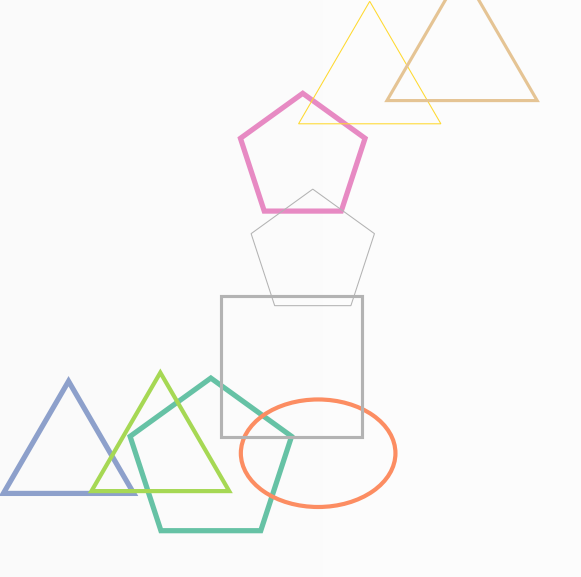[{"shape": "pentagon", "thickness": 2.5, "radius": 0.73, "center": [0.363, 0.198]}, {"shape": "oval", "thickness": 2, "radius": 0.66, "center": [0.547, 0.214]}, {"shape": "triangle", "thickness": 2.5, "radius": 0.65, "center": [0.118, 0.209]}, {"shape": "pentagon", "thickness": 2.5, "radius": 0.56, "center": [0.521, 0.725]}, {"shape": "triangle", "thickness": 2, "radius": 0.68, "center": [0.276, 0.217]}, {"shape": "triangle", "thickness": 0.5, "radius": 0.71, "center": [0.636, 0.855]}, {"shape": "triangle", "thickness": 1.5, "radius": 0.75, "center": [0.795, 0.9]}, {"shape": "square", "thickness": 1.5, "radius": 0.61, "center": [0.501, 0.364]}, {"shape": "pentagon", "thickness": 0.5, "radius": 0.56, "center": [0.538, 0.56]}]